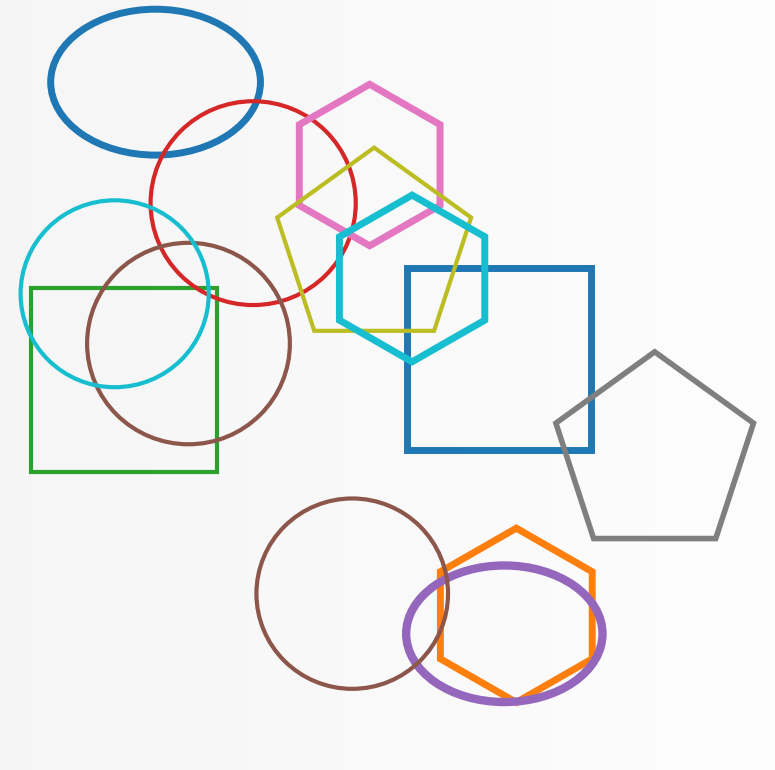[{"shape": "square", "thickness": 2.5, "radius": 0.59, "center": [0.644, 0.534]}, {"shape": "oval", "thickness": 2.5, "radius": 0.68, "center": [0.201, 0.893]}, {"shape": "hexagon", "thickness": 2.5, "radius": 0.57, "center": [0.666, 0.201]}, {"shape": "square", "thickness": 1.5, "radius": 0.6, "center": [0.16, 0.507]}, {"shape": "circle", "thickness": 1.5, "radius": 0.66, "center": [0.327, 0.736]}, {"shape": "oval", "thickness": 3, "radius": 0.63, "center": [0.651, 0.177]}, {"shape": "circle", "thickness": 1.5, "radius": 0.62, "center": [0.454, 0.229]}, {"shape": "circle", "thickness": 1.5, "radius": 0.65, "center": [0.243, 0.554]}, {"shape": "hexagon", "thickness": 2.5, "radius": 0.52, "center": [0.477, 0.786]}, {"shape": "pentagon", "thickness": 2, "radius": 0.67, "center": [0.845, 0.409]}, {"shape": "pentagon", "thickness": 1.5, "radius": 0.66, "center": [0.483, 0.677]}, {"shape": "circle", "thickness": 1.5, "radius": 0.61, "center": [0.148, 0.618]}, {"shape": "hexagon", "thickness": 2.5, "radius": 0.54, "center": [0.532, 0.638]}]